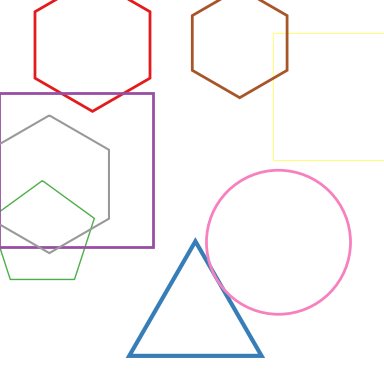[{"shape": "hexagon", "thickness": 2, "radius": 0.86, "center": [0.24, 0.883]}, {"shape": "triangle", "thickness": 3, "radius": 0.99, "center": [0.508, 0.175]}, {"shape": "pentagon", "thickness": 1, "radius": 0.71, "center": [0.11, 0.389]}, {"shape": "square", "thickness": 2, "radius": 1.0, "center": [0.198, 0.559]}, {"shape": "square", "thickness": 0.5, "radius": 0.83, "center": [0.875, 0.749]}, {"shape": "hexagon", "thickness": 2, "radius": 0.71, "center": [0.623, 0.888]}, {"shape": "circle", "thickness": 2, "radius": 0.94, "center": [0.723, 0.371]}, {"shape": "hexagon", "thickness": 1.5, "radius": 0.89, "center": [0.128, 0.521]}]